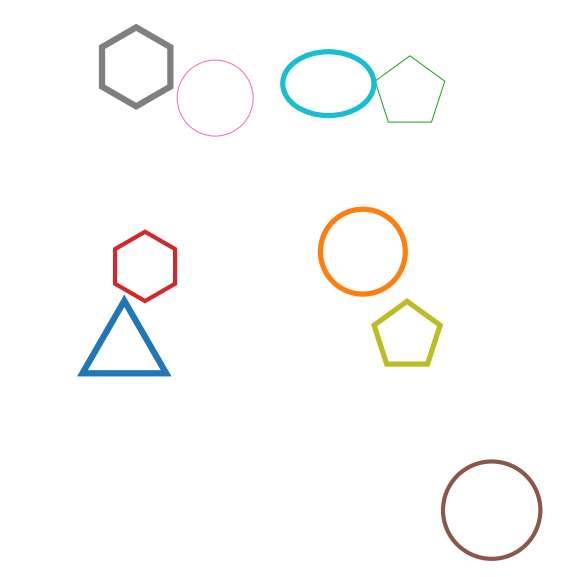[{"shape": "triangle", "thickness": 3, "radius": 0.42, "center": [0.215, 0.395]}, {"shape": "circle", "thickness": 2.5, "radius": 0.37, "center": [0.628, 0.563]}, {"shape": "pentagon", "thickness": 0.5, "radius": 0.32, "center": [0.71, 0.839]}, {"shape": "hexagon", "thickness": 2, "radius": 0.3, "center": [0.251, 0.538]}, {"shape": "circle", "thickness": 2, "radius": 0.42, "center": [0.851, 0.116]}, {"shape": "circle", "thickness": 0.5, "radius": 0.33, "center": [0.373, 0.829]}, {"shape": "hexagon", "thickness": 3, "radius": 0.34, "center": [0.236, 0.883]}, {"shape": "pentagon", "thickness": 2.5, "radius": 0.3, "center": [0.705, 0.417]}, {"shape": "oval", "thickness": 2.5, "radius": 0.39, "center": [0.569, 0.854]}]